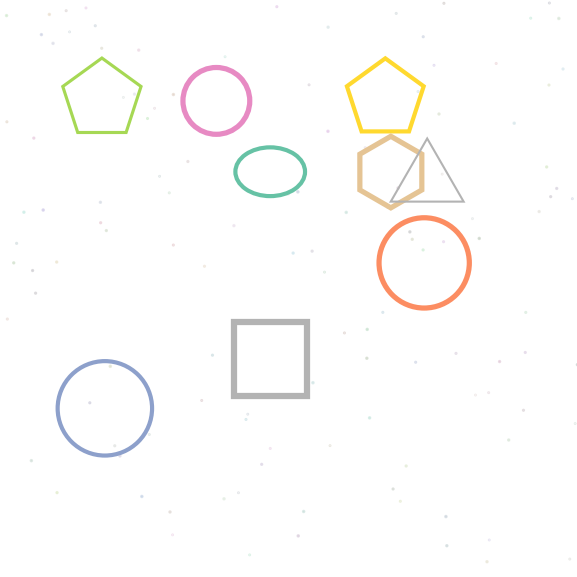[{"shape": "oval", "thickness": 2, "radius": 0.3, "center": [0.468, 0.702]}, {"shape": "circle", "thickness": 2.5, "radius": 0.39, "center": [0.735, 0.544]}, {"shape": "circle", "thickness": 2, "radius": 0.41, "center": [0.182, 0.292]}, {"shape": "circle", "thickness": 2.5, "radius": 0.29, "center": [0.375, 0.824]}, {"shape": "pentagon", "thickness": 1.5, "radius": 0.36, "center": [0.176, 0.827]}, {"shape": "pentagon", "thickness": 2, "radius": 0.35, "center": [0.667, 0.828]}, {"shape": "hexagon", "thickness": 2.5, "radius": 0.31, "center": [0.677, 0.701]}, {"shape": "triangle", "thickness": 1, "radius": 0.36, "center": [0.74, 0.686]}, {"shape": "square", "thickness": 3, "radius": 0.32, "center": [0.468, 0.377]}]